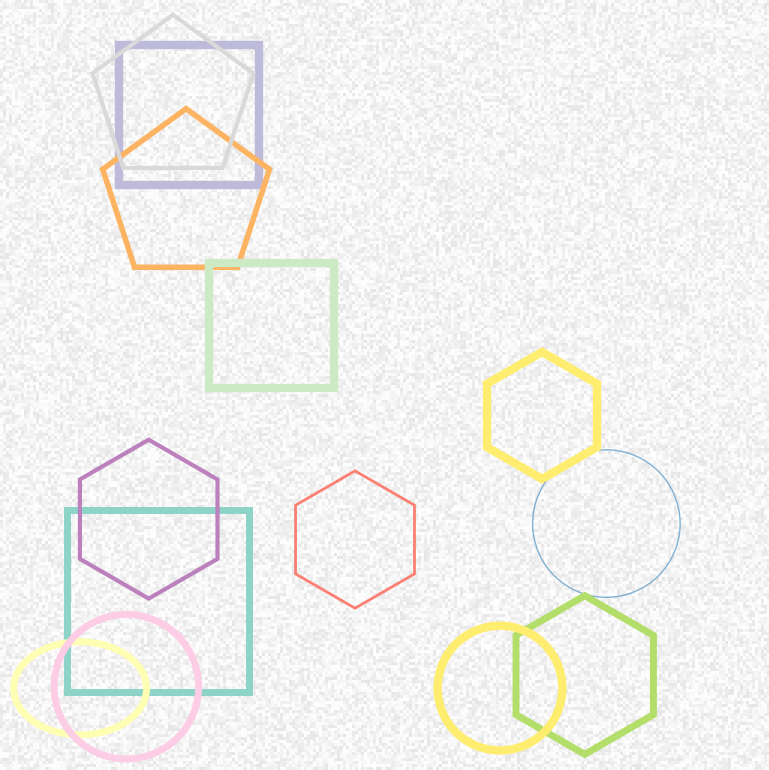[{"shape": "square", "thickness": 2.5, "radius": 0.59, "center": [0.205, 0.22]}, {"shape": "oval", "thickness": 2.5, "radius": 0.43, "center": [0.104, 0.106]}, {"shape": "square", "thickness": 3, "radius": 0.46, "center": [0.246, 0.851]}, {"shape": "hexagon", "thickness": 1, "radius": 0.45, "center": [0.461, 0.299]}, {"shape": "circle", "thickness": 0.5, "radius": 0.48, "center": [0.787, 0.32]}, {"shape": "pentagon", "thickness": 2, "radius": 0.57, "center": [0.242, 0.745]}, {"shape": "hexagon", "thickness": 2.5, "radius": 0.52, "center": [0.759, 0.123]}, {"shape": "circle", "thickness": 2.5, "radius": 0.47, "center": [0.164, 0.108]}, {"shape": "pentagon", "thickness": 1.5, "radius": 0.55, "center": [0.225, 0.871]}, {"shape": "hexagon", "thickness": 1.5, "radius": 0.52, "center": [0.193, 0.326]}, {"shape": "square", "thickness": 3, "radius": 0.4, "center": [0.352, 0.577]}, {"shape": "hexagon", "thickness": 3, "radius": 0.41, "center": [0.704, 0.46]}, {"shape": "circle", "thickness": 3, "radius": 0.4, "center": [0.649, 0.106]}]